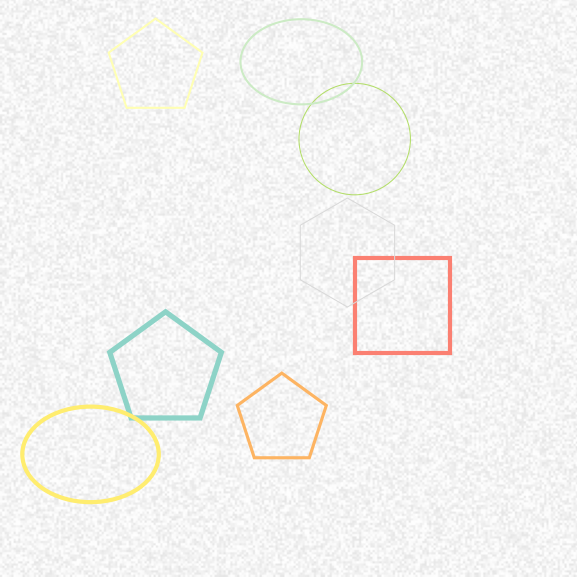[{"shape": "pentagon", "thickness": 2.5, "radius": 0.51, "center": [0.287, 0.358]}, {"shape": "pentagon", "thickness": 1, "radius": 0.43, "center": [0.269, 0.882]}, {"shape": "square", "thickness": 2, "radius": 0.41, "center": [0.697, 0.471]}, {"shape": "pentagon", "thickness": 1.5, "radius": 0.41, "center": [0.488, 0.272]}, {"shape": "circle", "thickness": 0.5, "radius": 0.48, "center": [0.614, 0.758]}, {"shape": "hexagon", "thickness": 0.5, "radius": 0.47, "center": [0.602, 0.562]}, {"shape": "oval", "thickness": 1, "radius": 0.53, "center": [0.522, 0.892]}, {"shape": "oval", "thickness": 2, "radius": 0.59, "center": [0.157, 0.212]}]